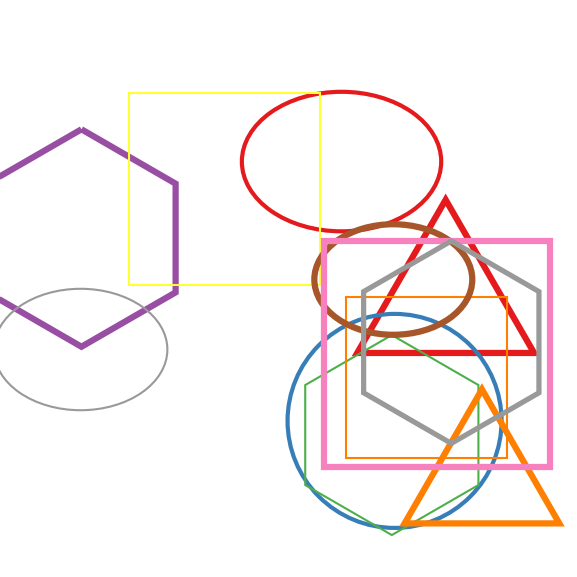[{"shape": "triangle", "thickness": 3, "radius": 0.88, "center": [0.772, 0.476]}, {"shape": "oval", "thickness": 2, "radius": 0.86, "center": [0.591, 0.719]}, {"shape": "circle", "thickness": 2, "radius": 0.93, "center": [0.683, 0.27]}, {"shape": "hexagon", "thickness": 1, "radius": 0.87, "center": [0.678, 0.246]}, {"shape": "hexagon", "thickness": 3, "radius": 0.94, "center": [0.141, 0.587]}, {"shape": "triangle", "thickness": 3, "radius": 0.77, "center": [0.835, 0.17]}, {"shape": "square", "thickness": 1, "radius": 0.7, "center": [0.738, 0.345]}, {"shape": "square", "thickness": 1, "radius": 0.83, "center": [0.389, 0.672]}, {"shape": "oval", "thickness": 3, "radius": 0.68, "center": [0.681, 0.515]}, {"shape": "square", "thickness": 3, "radius": 0.98, "center": [0.757, 0.387]}, {"shape": "oval", "thickness": 1, "radius": 0.75, "center": [0.14, 0.394]}, {"shape": "hexagon", "thickness": 2.5, "radius": 0.88, "center": [0.781, 0.407]}]